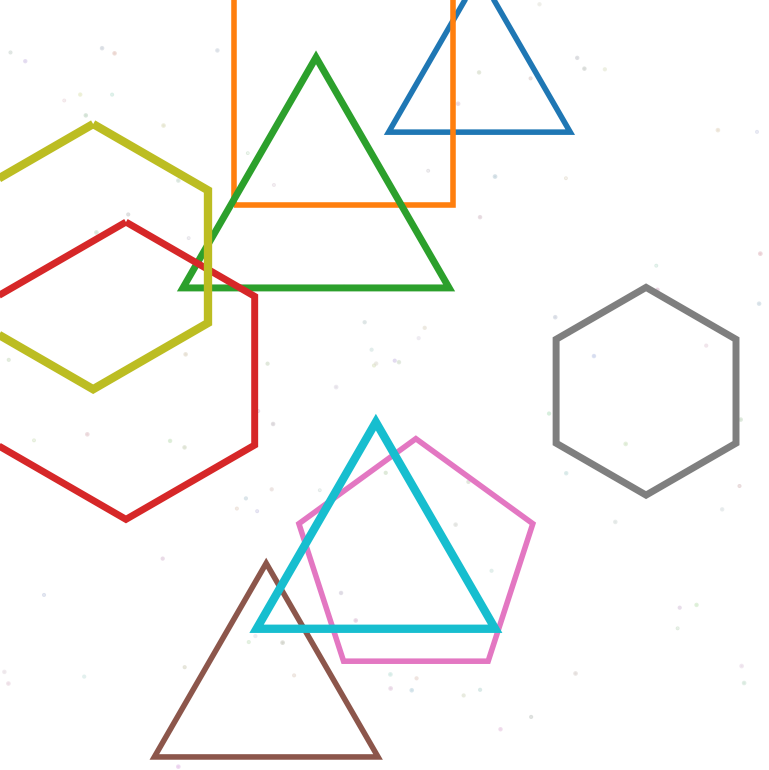[{"shape": "triangle", "thickness": 2, "radius": 0.68, "center": [0.623, 0.896]}, {"shape": "square", "thickness": 2, "radius": 0.71, "center": [0.446, 0.875]}, {"shape": "triangle", "thickness": 2.5, "radius": 1.0, "center": [0.41, 0.726]}, {"shape": "hexagon", "thickness": 2.5, "radius": 0.97, "center": [0.164, 0.519]}, {"shape": "triangle", "thickness": 2, "radius": 0.84, "center": [0.346, 0.101]}, {"shape": "pentagon", "thickness": 2, "radius": 0.8, "center": [0.54, 0.271]}, {"shape": "hexagon", "thickness": 2.5, "radius": 0.67, "center": [0.839, 0.492]}, {"shape": "hexagon", "thickness": 3, "radius": 0.86, "center": [0.121, 0.667]}, {"shape": "triangle", "thickness": 3, "radius": 0.89, "center": [0.488, 0.273]}]